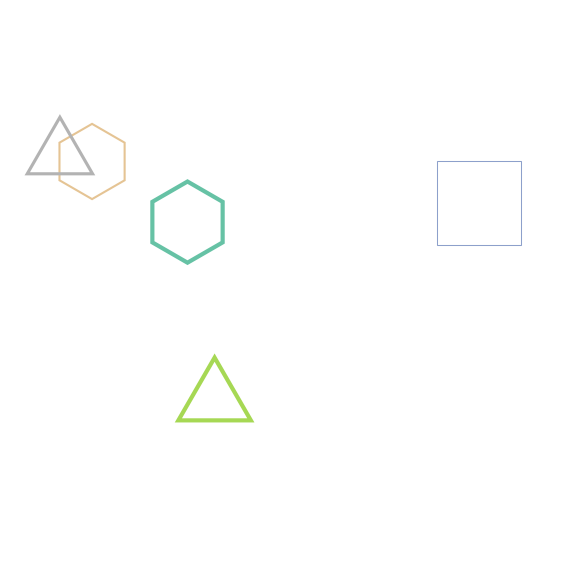[{"shape": "hexagon", "thickness": 2, "radius": 0.35, "center": [0.325, 0.615]}, {"shape": "square", "thickness": 0.5, "radius": 0.37, "center": [0.829, 0.648]}, {"shape": "triangle", "thickness": 2, "radius": 0.36, "center": [0.372, 0.307]}, {"shape": "hexagon", "thickness": 1, "radius": 0.33, "center": [0.159, 0.72]}, {"shape": "triangle", "thickness": 1.5, "radius": 0.33, "center": [0.104, 0.731]}]